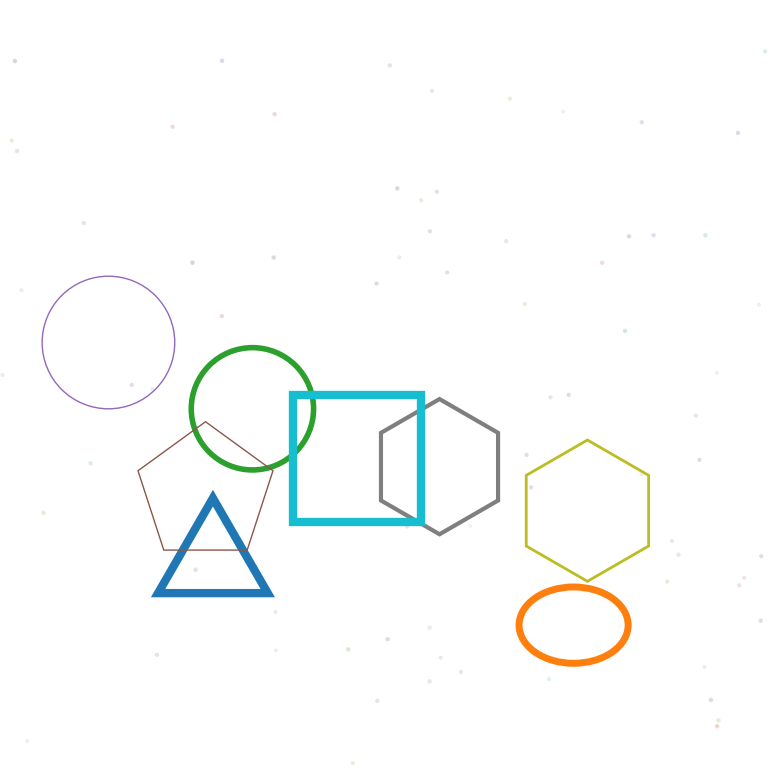[{"shape": "triangle", "thickness": 3, "radius": 0.41, "center": [0.277, 0.271]}, {"shape": "oval", "thickness": 2.5, "radius": 0.35, "center": [0.745, 0.188]}, {"shape": "circle", "thickness": 2, "radius": 0.4, "center": [0.328, 0.469]}, {"shape": "circle", "thickness": 0.5, "radius": 0.43, "center": [0.141, 0.555]}, {"shape": "pentagon", "thickness": 0.5, "radius": 0.46, "center": [0.267, 0.36]}, {"shape": "hexagon", "thickness": 1.5, "radius": 0.44, "center": [0.571, 0.394]}, {"shape": "hexagon", "thickness": 1, "radius": 0.46, "center": [0.763, 0.337]}, {"shape": "square", "thickness": 3, "radius": 0.41, "center": [0.464, 0.404]}]